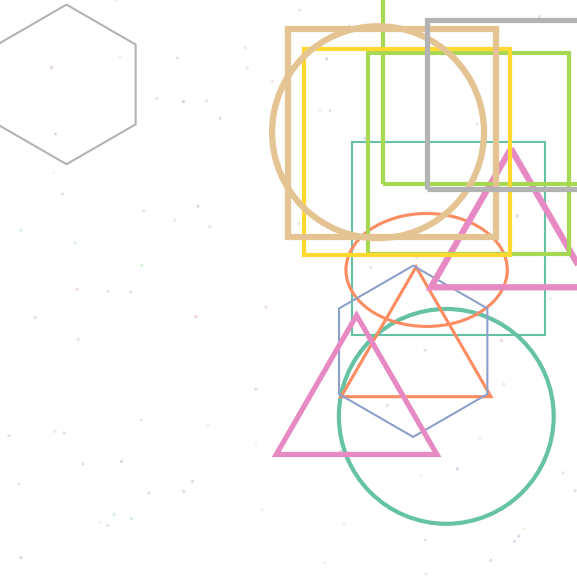[{"shape": "square", "thickness": 1, "radius": 0.84, "center": [0.776, 0.587]}, {"shape": "circle", "thickness": 2, "radius": 0.93, "center": [0.773, 0.278]}, {"shape": "triangle", "thickness": 1.5, "radius": 0.75, "center": [0.72, 0.387]}, {"shape": "oval", "thickness": 1.5, "radius": 0.7, "center": [0.739, 0.532]}, {"shape": "hexagon", "thickness": 1, "radius": 0.74, "center": [0.715, 0.391]}, {"shape": "triangle", "thickness": 2.5, "radius": 0.8, "center": [0.617, 0.293]}, {"shape": "triangle", "thickness": 3, "radius": 0.8, "center": [0.885, 0.582]}, {"shape": "square", "thickness": 2, "radius": 0.87, "center": [0.812, 0.733]}, {"shape": "square", "thickness": 2, "radius": 0.97, "center": [0.856, 0.875]}, {"shape": "square", "thickness": 2, "radius": 0.89, "center": [0.705, 0.735]}, {"shape": "square", "thickness": 3, "radius": 0.9, "center": [0.679, 0.769]}, {"shape": "circle", "thickness": 3, "radius": 0.92, "center": [0.655, 0.77]}, {"shape": "hexagon", "thickness": 1, "radius": 0.69, "center": [0.115, 0.853]}, {"shape": "square", "thickness": 2.5, "radius": 0.73, "center": [0.886, 0.819]}]